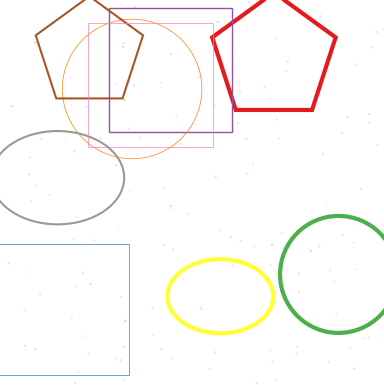[{"shape": "pentagon", "thickness": 3, "radius": 0.84, "center": [0.711, 0.851]}, {"shape": "square", "thickness": 0.5, "radius": 0.85, "center": [0.164, 0.195]}, {"shape": "circle", "thickness": 3, "radius": 0.76, "center": [0.879, 0.287]}, {"shape": "square", "thickness": 1, "radius": 0.8, "center": [0.444, 0.818]}, {"shape": "circle", "thickness": 0.5, "radius": 0.91, "center": [0.343, 0.769]}, {"shape": "oval", "thickness": 3, "radius": 0.69, "center": [0.572, 0.231]}, {"shape": "pentagon", "thickness": 1.5, "radius": 0.73, "center": [0.232, 0.863]}, {"shape": "square", "thickness": 0.5, "radius": 0.81, "center": [0.391, 0.78]}, {"shape": "oval", "thickness": 1.5, "radius": 0.87, "center": [0.15, 0.538]}]